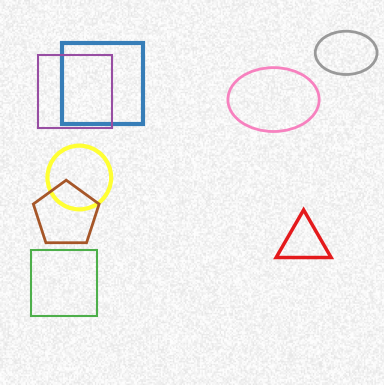[{"shape": "triangle", "thickness": 2.5, "radius": 0.41, "center": [0.789, 0.372]}, {"shape": "square", "thickness": 3, "radius": 0.53, "center": [0.265, 0.783]}, {"shape": "square", "thickness": 1.5, "radius": 0.43, "center": [0.166, 0.264]}, {"shape": "square", "thickness": 1.5, "radius": 0.48, "center": [0.195, 0.763]}, {"shape": "circle", "thickness": 3, "radius": 0.41, "center": [0.206, 0.539]}, {"shape": "pentagon", "thickness": 2, "radius": 0.45, "center": [0.172, 0.442]}, {"shape": "oval", "thickness": 2, "radius": 0.59, "center": [0.71, 0.741]}, {"shape": "oval", "thickness": 2, "radius": 0.4, "center": [0.899, 0.863]}]